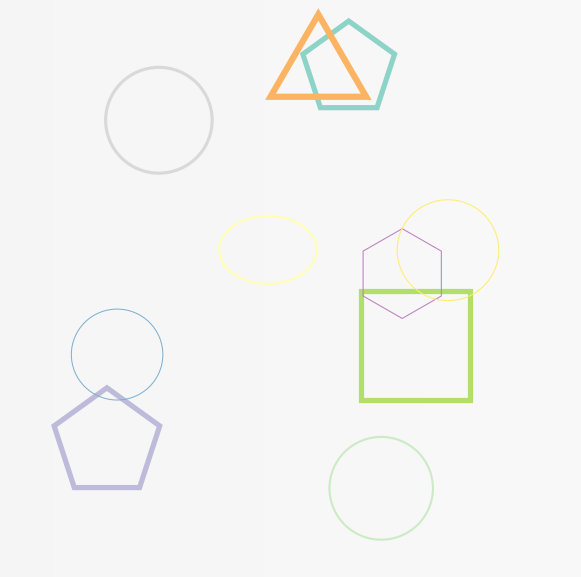[{"shape": "pentagon", "thickness": 2.5, "radius": 0.41, "center": [0.6, 0.88]}, {"shape": "oval", "thickness": 1, "radius": 0.42, "center": [0.461, 0.567]}, {"shape": "pentagon", "thickness": 2.5, "radius": 0.48, "center": [0.184, 0.232]}, {"shape": "circle", "thickness": 0.5, "radius": 0.39, "center": [0.201, 0.385]}, {"shape": "triangle", "thickness": 3, "radius": 0.48, "center": [0.548, 0.879]}, {"shape": "square", "thickness": 2.5, "radius": 0.47, "center": [0.715, 0.401]}, {"shape": "circle", "thickness": 1.5, "radius": 0.46, "center": [0.273, 0.791]}, {"shape": "hexagon", "thickness": 0.5, "radius": 0.39, "center": [0.692, 0.525]}, {"shape": "circle", "thickness": 1, "radius": 0.45, "center": [0.656, 0.154]}, {"shape": "circle", "thickness": 0.5, "radius": 0.44, "center": [0.771, 0.566]}]